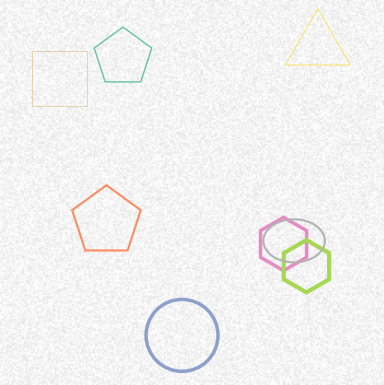[{"shape": "pentagon", "thickness": 1, "radius": 0.39, "center": [0.319, 0.851]}, {"shape": "pentagon", "thickness": 1.5, "radius": 0.47, "center": [0.276, 0.425]}, {"shape": "circle", "thickness": 2.5, "radius": 0.47, "center": [0.473, 0.129]}, {"shape": "hexagon", "thickness": 2.5, "radius": 0.35, "center": [0.737, 0.366]}, {"shape": "hexagon", "thickness": 3, "radius": 0.34, "center": [0.796, 0.309]}, {"shape": "triangle", "thickness": 0.5, "radius": 0.49, "center": [0.825, 0.88]}, {"shape": "square", "thickness": 0.5, "radius": 0.36, "center": [0.154, 0.796]}, {"shape": "oval", "thickness": 1.5, "radius": 0.4, "center": [0.764, 0.374]}]